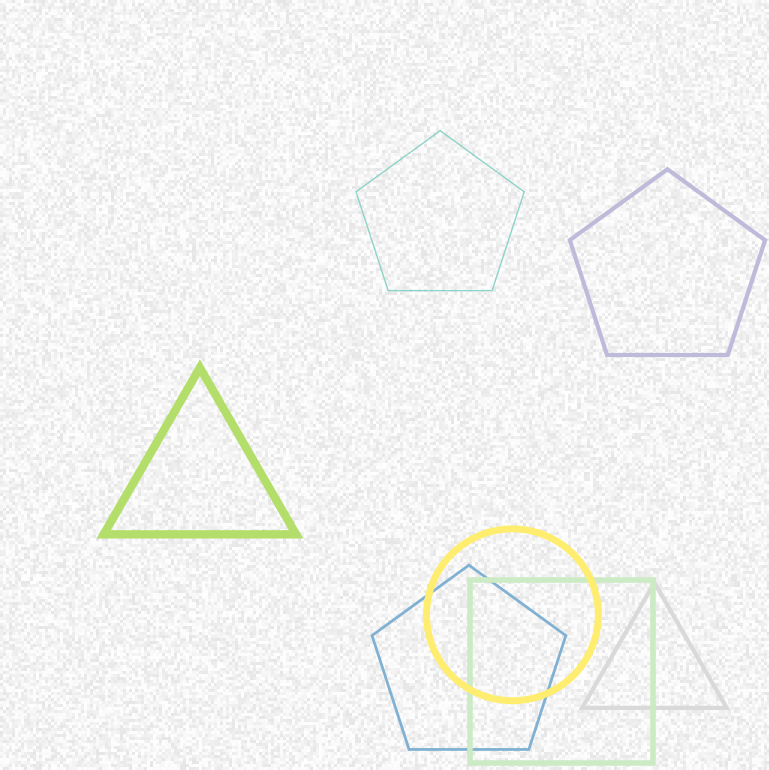[{"shape": "pentagon", "thickness": 0.5, "radius": 0.57, "center": [0.572, 0.715]}, {"shape": "pentagon", "thickness": 1.5, "radius": 0.67, "center": [0.867, 0.647]}, {"shape": "pentagon", "thickness": 1, "radius": 0.66, "center": [0.609, 0.134]}, {"shape": "triangle", "thickness": 3, "radius": 0.72, "center": [0.26, 0.378]}, {"shape": "triangle", "thickness": 1.5, "radius": 0.54, "center": [0.85, 0.135]}, {"shape": "square", "thickness": 2, "radius": 0.59, "center": [0.729, 0.128]}, {"shape": "circle", "thickness": 2.5, "radius": 0.56, "center": [0.665, 0.202]}]